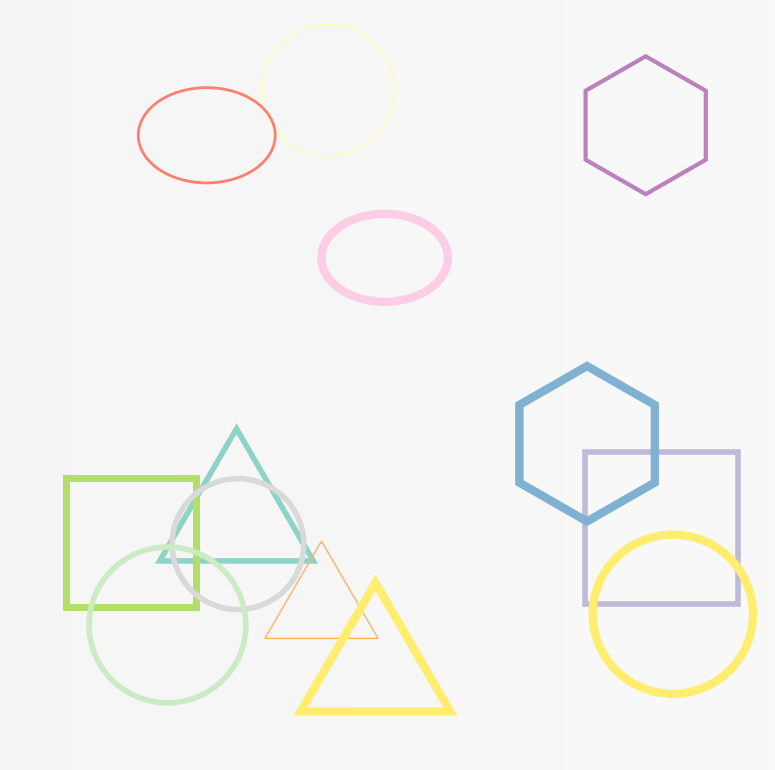[{"shape": "triangle", "thickness": 2, "radius": 0.57, "center": [0.305, 0.329]}, {"shape": "circle", "thickness": 0.5, "radius": 0.43, "center": [0.424, 0.883]}, {"shape": "square", "thickness": 2, "radius": 0.49, "center": [0.853, 0.314]}, {"shape": "oval", "thickness": 1, "radius": 0.44, "center": [0.267, 0.824]}, {"shape": "hexagon", "thickness": 3, "radius": 0.5, "center": [0.757, 0.424]}, {"shape": "triangle", "thickness": 0.5, "radius": 0.42, "center": [0.415, 0.213]}, {"shape": "square", "thickness": 2.5, "radius": 0.42, "center": [0.169, 0.295]}, {"shape": "oval", "thickness": 3, "radius": 0.41, "center": [0.496, 0.665]}, {"shape": "circle", "thickness": 2, "radius": 0.42, "center": [0.307, 0.293]}, {"shape": "hexagon", "thickness": 1.5, "radius": 0.45, "center": [0.833, 0.837]}, {"shape": "circle", "thickness": 2, "radius": 0.51, "center": [0.216, 0.188]}, {"shape": "circle", "thickness": 3, "radius": 0.52, "center": [0.868, 0.202]}, {"shape": "triangle", "thickness": 3, "radius": 0.56, "center": [0.484, 0.132]}]